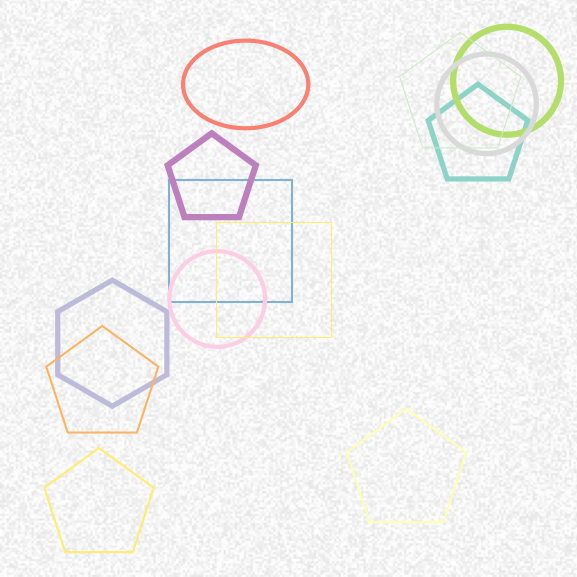[{"shape": "pentagon", "thickness": 2.5, "radius": 0.45, "center": [0.828, 0.763]}, {"shape": "pentagon", "thickness": 1, "radius": 0.54, "center": [0.704, 0.183]}, {"shape": "hexagon", "thickness": 2.5, "radius": 0.55, "center": [0.194, 0.405]}, {"shape": "oval", "thickness": 2, "radius": 0.54, "center": [0.425, 0.853]}, {"shape": "square", "thickness": 1, "radius": 0.53, "center": [0.399, 0.582]}, {"shape": "pentagon", "thickness": 1, "radius": 0.51, "center": [0.177, 0.333]}, {"shape": "circle", "thickness": 3, "radius": 0.47, "center": [0.878, 0.859]}, {"shape": "circle", "thickness": 2, "radius": 0.41, "center": [0.376, 0.481]}, {"shape": "circle", "thickness": 2.5, "radius": 0.43, "center": [0.843, 0.819]}, {"shape": "pentagon", "thickness": 3, "radius": 0.4, "center": [0.367, 0.688]}, {"shape": "pentagon", "thickness": 0.5, "radius": 0.55, "center": [0.797, 0.832]}, {"shape": "square", "thickness": 0.5, "radius": 0.5, "center": [0.474, 0.515]}, {"shape": "pentagon", "thickness": 1, "radius": 0.5, "center": [0.171, 0.124]}]